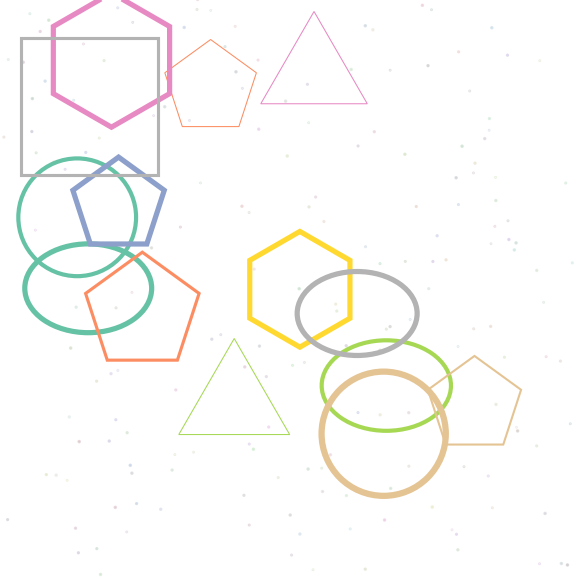[{"shape": "circle", "thickness": 2, "radius": 0.51, "center": [0.134, 0.623]}, {"shape": "oval", "thickness": 2.5, "radius": 0.55, "center": [0.153, 0.5]}, {"shape": "pentagon", "thickness": 0.5, "radius": 0.42, "center": [0.365, 0.847]}, {"shape": "pentagon", "thickness": 1.5, "radius": 0.52, "center": [0.246, 0.459]}, {"shape": "pentagon", "thickness": 2.5, "radius": 0.42, "center": [0.205, 0.644]}, {"shape": "triangle", "thickness": 0.5, "radius": 0.53, "center": [0.544, 0.873]}, {"shape": "hexagon", "thickness": 2.5, "radius": 0.58, "center": [0.193, 0.895]}, {"shape": "oval", "thickness": 2, "radius": 0.56, "center": [0.669, 0.332]}, {"shape": "triangle", "thickness": 0.5, "radius": 0.55, "center": [0.406, 0.302]}, {"shape": "hexagon", "thickness": 2.5, "radius": 0.5, "center": [0.519, 0.498]}, {"shape": "circle", "thickness": 3, "radius": 0.54, "center": [0.664, 0.248]}, {"shape": "pentagon", "thickness": 1, "radius": 0.42, "center": [0.822, 0.298]}, {"shape": "square", "thickness": 1.5, "radius": 0.59, "center": [0.155, 0.815]}, {"shape": "oval", "thickness": 2.5, "radius": 0.52, "center": [0.618, 0.456]}]